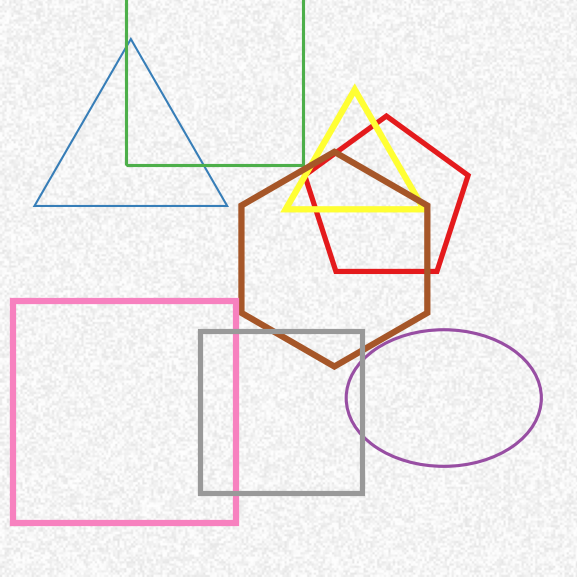[{"shape": "pentagon", "thickness": 2.5, "radius": 0.74, "center": [0.669, 0.649]}, {"shape": "triangle", "thickness": 1, "radius": 0.96, "center": [0.227, 0.739]}, {"shape": "square", "thickness": 1.5, "radius": 0.76, "center": [0.371, 0.866]}, {"shape": "oval", "thickness": 1.5, "radius": 0.84, "center": [0.768, 0.31]}, {"shape": "triangle", "thickness": 3, "radius": 0.69, "center": [0.614, 0.706]}, {"shape": "hexagon", "thickness": 3, "radius": 0.93, "center": [0.579, 0.55]}, {"shape": "square", "thickness": 3, "radius": 0.96, "center": [0.216, 0.286]}, {"shape": "square", "thickness": 2.5, "radius": 0.7, "center": [0.487, 0.286]}]